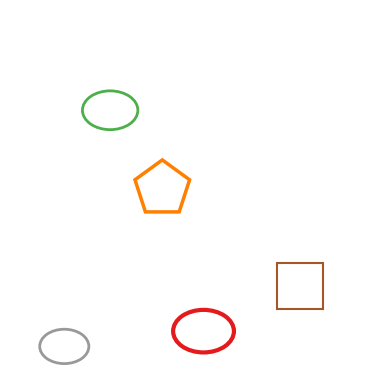[{"shape": "oval", "thickness": 3, "radius": 0.39, "center": [0.529, 0.14]}, {"shape": "oval", "thickness": 2, "radius": 0.36, "center": [0.286, 0.714]}, {"shape": "pentagon", "thickness": 2.5, "radius": 0.37, "center": [0.422, 0.51]}, {"shape": "square", "thickness": 1.5, "radius": 0.3, "center": [0.78, 0.256]}, {"shape": "oval", "thickness": 2, "radius": 0.32, "center": [0.167, 0.1]}]